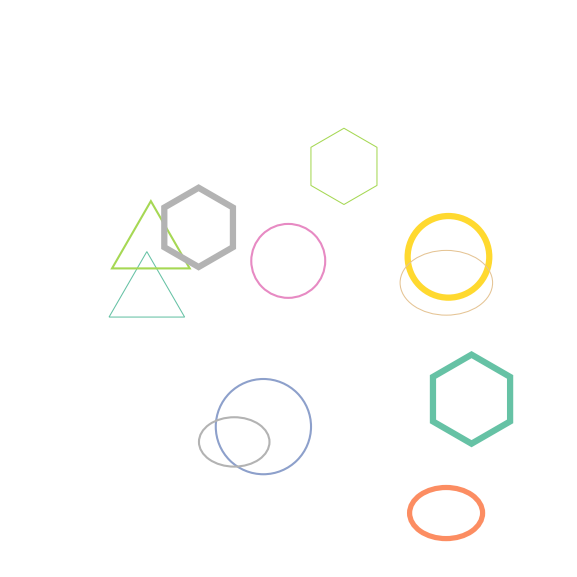[{"shape": "hexagon", "thickness": 3, "radius": 0.39, "center": [0.817, 0.308]}, {"shape": "triangle", "thickness": 0.5, "radius": 0.38, "center": [0.254, 0.488]}, {"shape": "oval", "thickness": 2.5, "radius": 0.32, "center": [0.772, 0.111]}, {"shape": "circle", "thickness": 1, "radius": 0.41, "center": [0.456, 0.26]}, {"shape": "circle", "thickness": 1, "radius": 0.32, "center": [0.499, 0.547]}, {"shape": "hexagon", "thickness": 0.5, "radius": 0.33, "center": [0.596, 0.711]}, {"shape": "triangle", "thickness": 1, "radius": 0.39, "center": [0.261, 0.573]}, {"shape": "circle", "thickness": 3, "radius": 0.35, "center": [0.777, 0.554]}, {"shape": "oval", "thickness": 0.5, "radius": 0.4, "center": [0.773, 0.509]}, {"shape": "hexagon", "thickness": 3, "radius": 0.34, "center": [0.344, 0.605]}, {"shape": "oval", "thickness": 1, "radius": 0.31, "center": [0.406, 0.234]}]